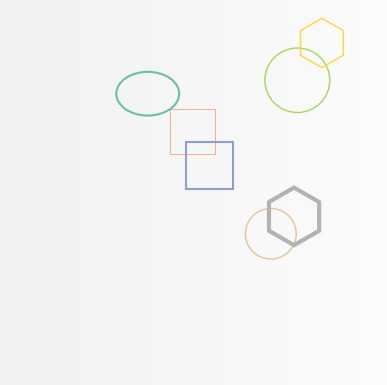[{"shape": "oval", "thickness": 1.5, "radius": 0.41, "center": [0.381, 0.757]}, {"shape": "square", "thickness": 0.5, "radius": 0.29, "center": [0.497, 0.659]}, {"shape": "square", "thickness": 1.5, "radius": 0.3, "center": [0.541, 0.571]}, {"shape": "circle", "thickness": 1, "radius": 0.42, "center": [0.767, 0.792]}, {"shape": "hexagon", "thickness": 1, "radius": 0.32, "center": [0.831, 0.888]}, {"shape": "circle", "thickness": 1, "radius": 0.33, "center": [0.699, 0.393]}, {"shape": "hexagon", "thickness": 3, "radius": 0.37, "center": [0.759, 0.438]}]